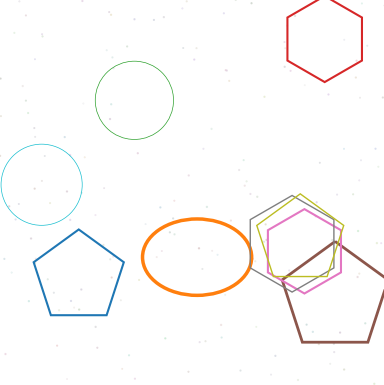[{"shape": "pentagon", "thickness": 1.5, "radius": 0.62, "center": [0.205, 0.281]}, {"shape": "oval", "thickness": 2.5, "radius": 0.71, "center": [0.512, 0.332]}, {"shape": "circle", "thickness": 0.5, "radius": 0.51, "center": [0.349, 0.739]}, {"shape": "hexagon", "thickness": 1.5, "radius": 0.56, "center": [0.843, 0.899]}, {"shape": "pentagon", "thickness": 2, "radius": 0.72, "center": [0.87, 0.228]}, {"shape": "hexagon", "thickness": 1.5, "radius": 0.55, "center": [0.791, 0.347]}, {"shape": "hexagon", "thickness": 1, "radius": 0.63, "center": [0.759, 0.367]}, {"shape": "pentagon", "thickness": 1, "radius": 0.59, "center": [0.78, 0.378]}, {"shape": "circle", "thickness": 0.5, "radius": 0.53, "center": [0.108, 0.52]}]